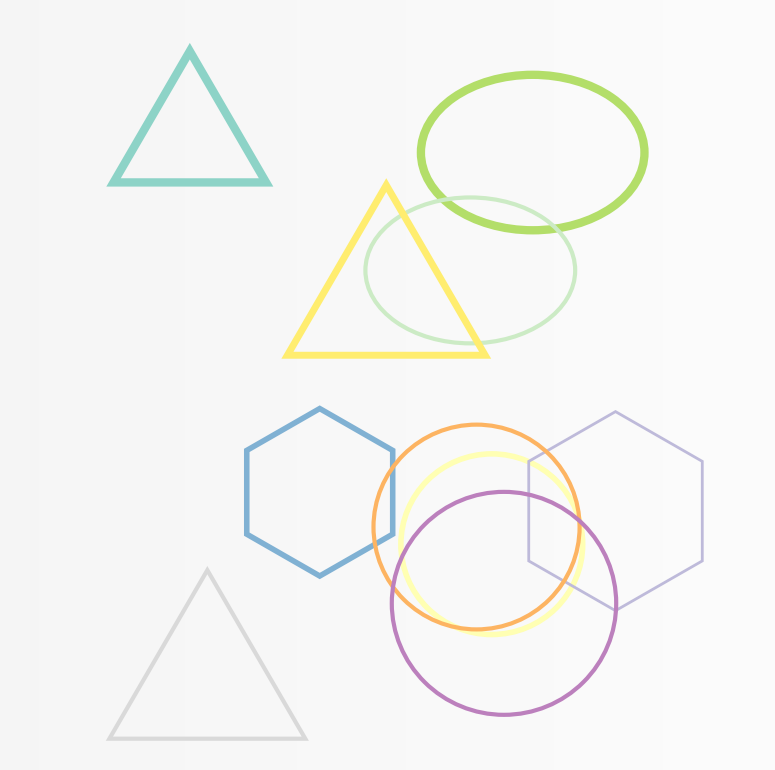[{"shape": "triangle", "thickness": 3, "radius": 0.57, "center": [0.245, 0.82]}, {"shape": "circle", "thickness": 2, "radius": 0.59, "center": [0.635, 0.293]}, {"shape": "hexagon", "thickness": 1, "radius": 0.65, "center": [0.794, 0.336]}, {"shape": "hexagon", "thickness": 2, "radius": 0.54, "center": [0.413, 0.361]}, {"shape": "circle", "thickness": 1.5, "radius": 0.66, "center": [0.615, 0.316]}, {"shape": "oval", "thickness": 3, "radius": 0.72, "center": [0.687, 0.802]}, {"shape": "triangle", "thickness": 1.5, "radius": 0.73, "center": [0.268, 0.114]}, {"shape": "circle", "thickness": 1.5, "radius": 0.72, "center": [0.65, 0.216]}, {"shape": "oval", "thickness": 1.5, "radius": 0.68, "center": [0.607, 0.649]}, {"shape": "triangle", "thickness": 2.5, "radius": 0.74, "center": [0.498, 0.612]}]